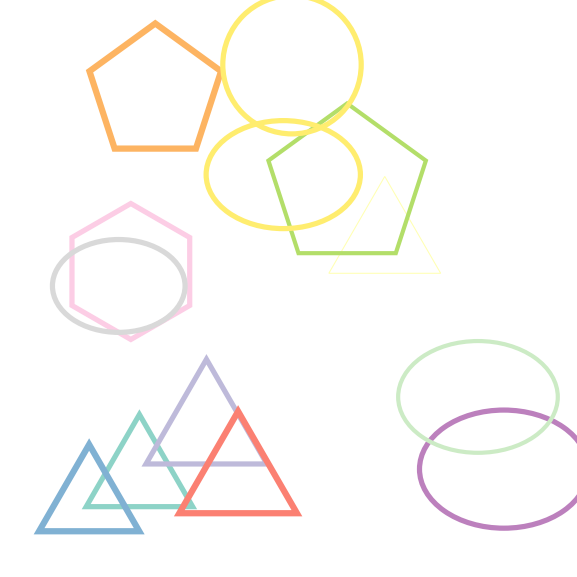[{"shape": "triangle", "thickness": 2.5, "radius": 0.53, "center": [0.241, 0.175]}, {"shape": "triangle", "thickness": 0.5, "radius": 0.56, "center": [0.666, 0.582]}, {"shape": "triangle", "thickness": 2.5, "radius": 0.6, "center": [0.357, 0.256]}, {"shape": "triangle", "thickness": 3, "radius": 0.59, "center": [0.412, 0.169]}, {"shape": "triangle", "thickness": 3, "radius": 0.5, "center": [0.154, 0.129]}, {"shape": "pentagon", "thickness": 3, "radius": 0.6, "center": [0.269, 0.839]}, {"shape": "pentagon", "thickness": 2, "radius": 0.72, "center": [0.601, 0.677]}, {"shape": "hexagon", "thickness": 2.5, "radius": 0.59, "center": [0.227, 0.529]}, {"shape": "oval", "thickness": 2.5, "radius": 0.57, "center": [0.206, 0.504]}, {"shape": "oval", "thickness": 2.5, "radius": 0.73, "center": [0.873, 0.187]}, {"shape": "oval", "thickness": 2, "radius": 0.69, "center": [0.828, 0.312]}, {"shape": "oval", "thickness": 2.5, "radius": 0.67, "center": [0.491, 0.697]}, {"shape": "circle", "thickness": 2.5, "radius": 0.6, "center": [0.506, 0.887]}]